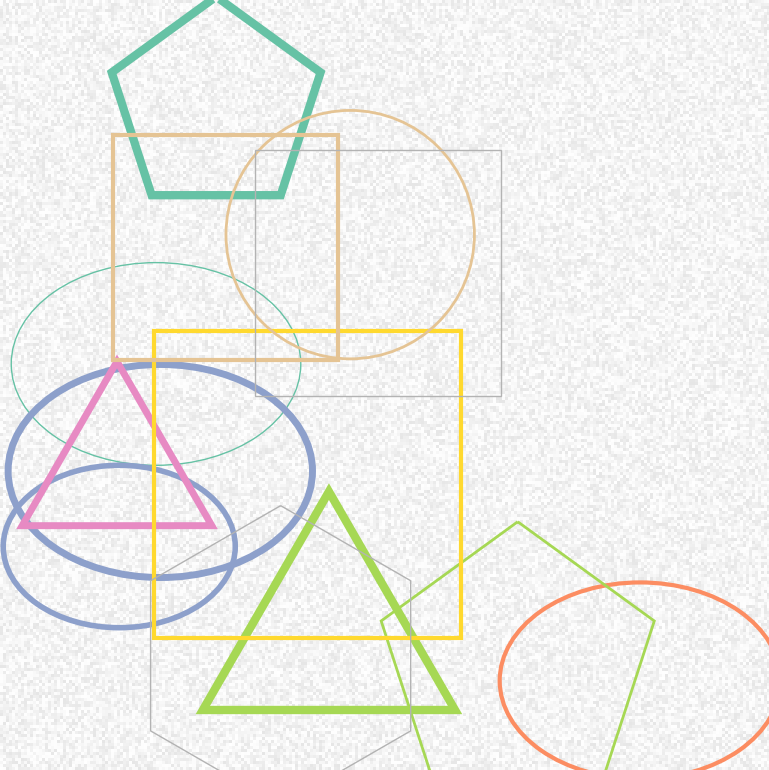[{"shape": "oval", "thickness": 0.5, "radius": 0.94, "center": [0.203, 0.527]}, {"shape": "pentagon", "thickness": 3, "radius": 0.71, "center": [0.281, 0.862]}, {"shape": "oval", "thickness": 1.5, "radius": 0.91, "center": [0.831, 0.116]}, {"shape": "oval", "thickness": 2, "radius": 0.75, "center": [0.155, 0.29]}, {"shape": "oval", "thickness": 2.5, "radius": 0.99, "center": [0.208, 0.388]}, {"shape": "triangle", "thickness": 2.5, "radius": 0.71, "center": [0.152, 0.388]}, {"shape": "triangle", "thickness": 3, "radius": 0.95, "center": [0.427, 0.172]}, {"shape": "pentagon", "thickness": 1, "radius": 0.93, "center": [0.672, 0.136]}, {"shape": "square", "thickness": 1.5, "radius": 1.0, "center": [0.399, 0.371]}, {"shape": "square", "thickness": 1.5, "radius": 0.73, "center": [0.293, 0.679]}, {"shape": "circle", "thickness": 1, "radius": 0.81, "center": [0.455, 0.695]}, {"shape": "square", "thickness": 0.5, "radius": 0.8, "center": [0.491, 0.646]}, {"shape": "hexagon", "thickness": 0.5, "radius": 0.98, "center": [0.364, 0.148]}]